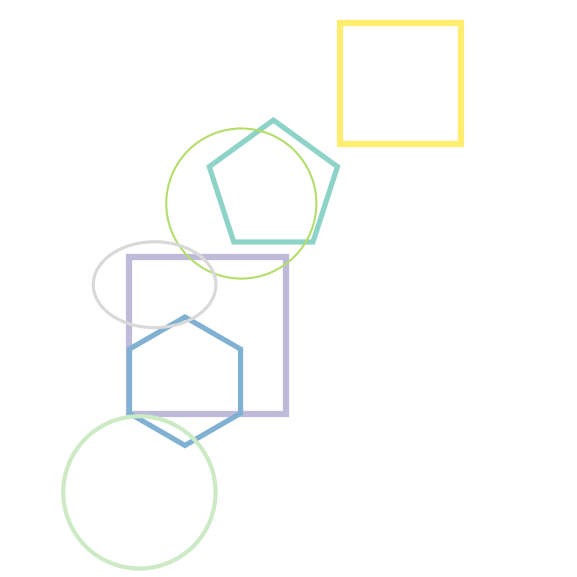[{"shape": "pentagon", "thickness": 2.5, "radius": 0.58, "center": [0.473, 0.674]}, {"shape": "square", "thickness": 3, "radius": 0.68, "center": [0.359, 0.418]}, {"shape": "hexagon", "thickness": 2.5, "radius": 0.56, "center": [0.32, 0.339]}, {"shape": "circle", "thickness": 1, "radius": 0.65, "center": [0.418, 0.647]}, {"shape": "oval", "thickness": 1.5, "radius": 0.53, "center": [0.268, 0.506]}, {"shape": "circle", "thickness": 2, "radius": 0.66, "center": [0.241, 0.147]}, {"shape": "square", "thickness": 3, "radius": 0.52, "center": [0.694, 0.855]}]